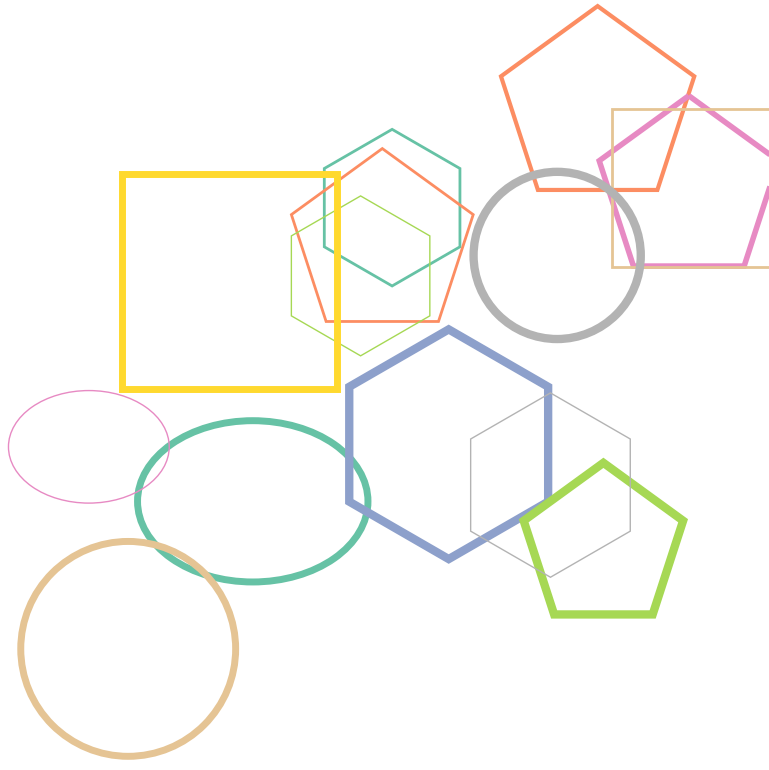[{"shape": "oval", "thickness": 2.5, "radius": 0.75, "center": [0.328, 0.349]}, {"shape": "hexagon", "thickness": 1, "radius": 0.51, "center": [0.509, 0.73]}, {"shape": "pentagon", "thickness": 1, "radius": 0.62, "center": [0.496, 0.683]}, {"shape": "pentagon", "thickness": 1.5, "radius": 0.66, "center": [0.776, 0.86]}, {"shape": "hexagon", "thickness": 3, "radius": 0.75, "center": [0.583, 0.423]}, {"shape": "oval", "thickness": 0.5, "radius": 0.52, "center": [0.115, 0.42]}, {"shape": "pentagon", "thickness": 2, "radius": 0.61, "center": [0.895, 0.753]}, {"shape": "pentagon", "thickness": 3, "radius": 0.54, "center": [0.784, 0.29]}, {"shape": "hexagon", "thickness": 0.5, "radius": 0.52, "center": [0.468, 0.642]}, {"shape": "square", "thickness": 2.5, "radius": 0.7, "center": [0.298, 0.634]}, {"shape": "circle", "thickness": 2.5, "radius": 0.7, "center": [0.166, 0.157]}, {"shape": "square", "thickness": 1, "radius": 0.51, "center": [0.897, 0.756]}, {"shape": "hexagon", "thickness": 0.5, "radius": 0.6, "center": [0.715, 0.37]}, {"shape": "circle", "thickness": 3, "radius": 0.54, "center": [0.724, 0.668]}]